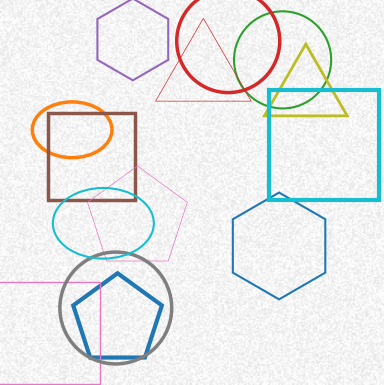[{"shape": "hexagon", "thickness": 1.5, "radius": 0.69, "center": [0.725, 0.361]}, {"shape": "pentagon", "thickness": 3, "radius": 0.61, "center": [0.305, 0.169]}, {"shape": "oval", "thickness": 2.5, "radius": 0.52, "center": [0.187, 0.663]}, {"shape": "circle", "thickness": 1.5, "radius": 0.63, "center": [0.734, 0.844]}, {"shape": "circle", "thickness": 2.5, "radius": 0.67, "center": [0.593, 0.893]}, {"shape": "triangle", "thickness": 0.5, "radius": 0.72, "center": [0.528, 0.809]}, {"shape": "hexagon", "thickness": 1.5, "radius": 0.53, "center": [0.345, 0.898]}, {"shape": "square", "thickness": 2.5, "radius": 0.57, "center": [0.238, 0.593]}, {"shape": "square", "thickness": 1, "radius": 0.66, "center": [0.128, 0.135]}, {"shape": "pentagon", "thickness": 0.5, "radius": 0.68, "center": [0.357, 0.432]}, {"shape": "circle", "thickness": 2.5, "radius": 0.73, "center": [0.301, 0.2]}, {"shape": "triangle", "thickness": 2, "radius": 0.62, "center": [0.794, 0.761]}, {"shape": "square", "thickness": 3, "radius": 0.71, "center": [0.841, 0.624]}, {"shape": "oval", "thickness": 1.5, "radius": 0.66, "center": [0.268, 0.42]}]